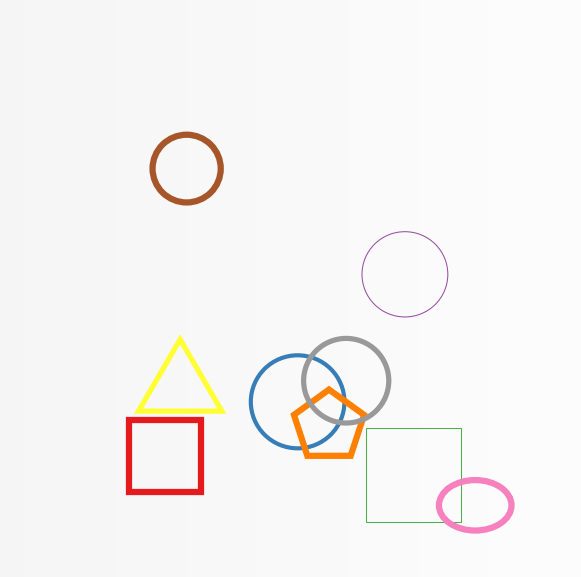[{"shape": "square", "thickness": 3, "radius": 0.31, "center": [0.284, 0.21]}, {"shape": "circle", "thickness": 2, "radius": 0.4, "center": [0.512, 0.303]}, {"shape": "square", "thickness": 0.5, "radius": 0.41, "center": [0.712, 0.176]}, {"shape": "circle", "thickness": 0.5, "radius": 0.37, "center": [0.697, 0.524]}, {"shape": "pentagon", "thickness": 3, "radius": 0.32, "center": [0.566, 0.261]}, {"shape": "triangle", "thickness": 2.5, "radius": 0.41, "center": [0.31, 0.329]}, {"shape": "circle", "thickness": 3, "radius": 0.29, "center": [0.321, 0.707]}, {"shape": "oval", "thickness": 3, "radius": 0.31, "center": [0.818, 0.124]}, {"shape": "circle", "thickness": 2.5, "radius": 0.37, "center": [0.596, 0.34]}]